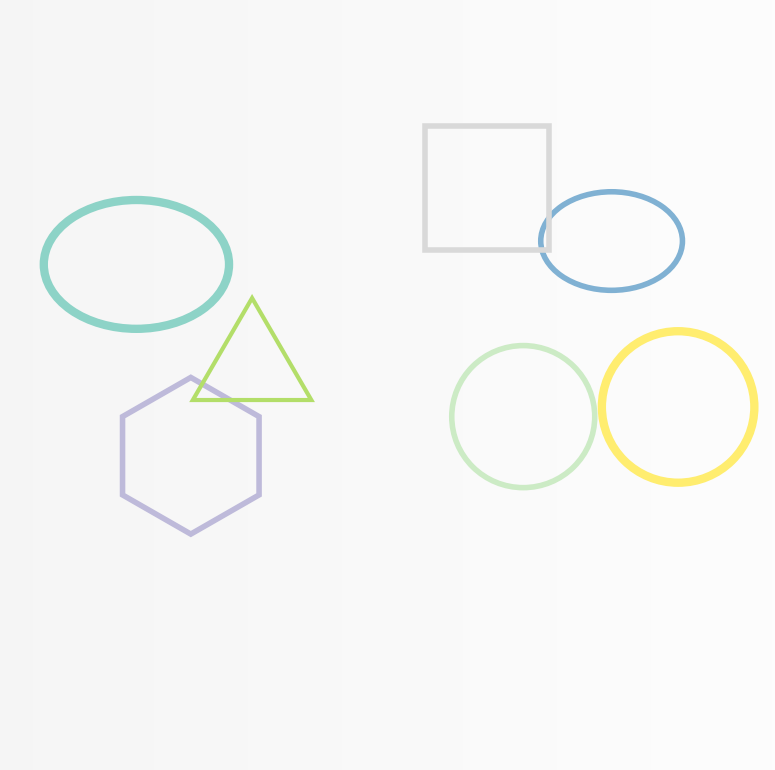[{"shape": "oval", "thickness": 3, "radius": 0.6, "center": [0.176, 0.657]}, {"shape": "hexagon", "thickness": 2, "radius": 0.51, "center": [0.246, 0.408]}, {"shape": "oval", "thickness": 2, "radius": 0.46, "center": [0.789, 0.687]}, {"shape": "triangle", "thickness": 1.5, "radius": 0.44, "center": [0.325, 0.525]}, {"shape": "square", "thickness": 2, "radius": 0.4, "center": [0.628, 0.756]}, {"shape": "circle", "thickness": 2, "radius": 0.46, "center": [0.675, 0.459]}, {"shape": "circle", "thickness": 3, "radius": 0.49, "center": [0.875, 0.471]}]